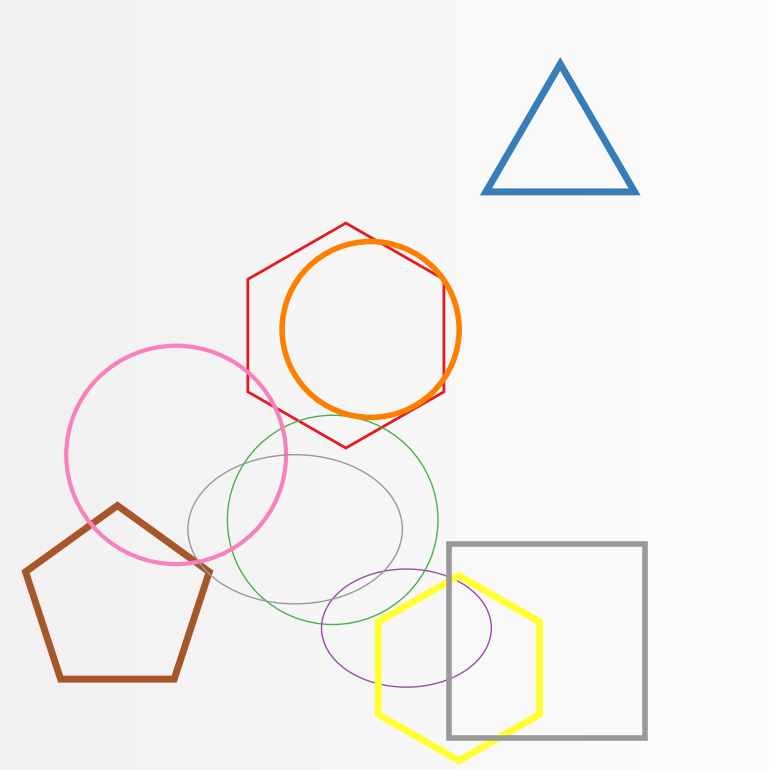[{"shape": "hexagon", "thickness": 1, "radius": 0.73, "center": [0.446, 0.564]}, {"shape": "triangle", "thickness": 2.5, "radius": 0.55, "center": [0.723, 0.806]}, {"shape": "circle", "thickness": 0.5, "radius": 0.68, "center": [0.429, 0.325]}, {"shape": "oval", "thickness": 0.5, "radius": 0.55, "center": [0.524, 0.184]}, {"shape": "circle", "thickness": 2, "radius": 0.57, "center": [0.478, 0.572]}, {"shape": "hexagon", "thickness": 2.5, "radius": 0.6, "center": [0.592, 0.132]}, {"shape": "pentagon", "thickness": 2.5, "radius": 0.62, "center": [0.152, 0.219]}, {"shape": "circle", "thickness": 1.5, "radius": 0.71, "center": [0.227, 0.409]}, {"shape": "oval", "thickness": 0.5, "radius": 0.69, "center": [0.381, 0.313]}, {"shape": "square", "thickness": 2, "radius": 0.63, "center": [0.706, 0.168]}]